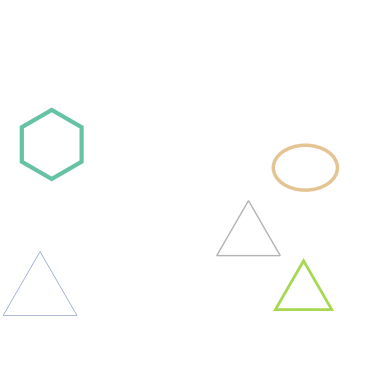[{"shape": "hexagon", "thickness": 3, "radius": 0.45, "center": [0.134, 0.625]}, {"shape": "triangle", "thickness": 0.5, "radius": 0.55, "center": [0.104, 0.236]}, {"shape": "triangle", "thickness": 2, "radius": 0.42, "center": [0.789, 0.238]}, {"shape": "oval", "thickness": 2.5, "radius": 0.42, "center": [0.793, 0.564]}, {"shape": "triangle", "thickness": 1, "radius": 0.48, "center": [0.645, 0.384]}]